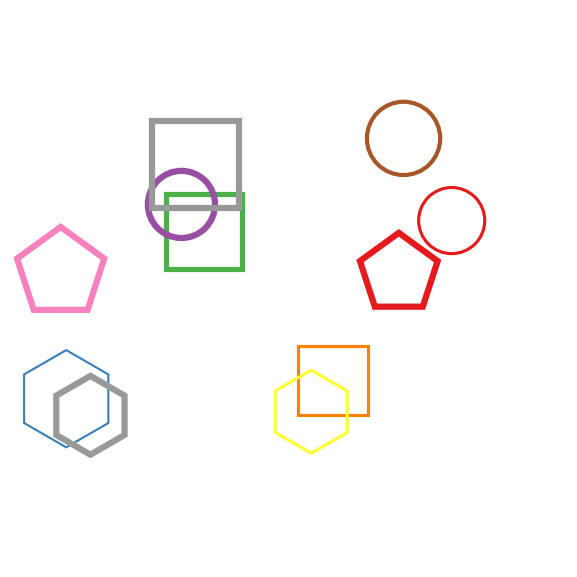[{"shape": "pentagon", "thickness": 3, "radius": 0.35, "center": [0.691, 0.525]}, {"shape": "circle", "thickness": 1.5, "radius": 0.29, "center": [0.782, 0.617]}, {"shape": "hexagon", "thickness": 1, "radius": 0.42, "center": [0.115, 0.309]}, {"shape": "square", "thickness": 2.5, "radius": 0.33, "center": [0.354, 0.598]}, {"shape": "circle", "thickness": 3, "radius": 0.29, "center": [0.314, 0.645]}, {"shape": "square", "thickness": 1.5, "radius": 0.3, "center": [0.577, 0.34]}, {"shape": "hexagon", "thickness": 1.5, "radius": 0.36, "center": [0.539, 0.286]}, {"shape": "circle", "thickness": 2, "radius": 0.32, "center": [0.699, 0.759]}, {"shape": "pentagon", "thickness": 3, "radius": 0.4, "center": [0.105, 0.527]}, {"shape": "square", "thickness": 3, "radius": 0.38, "center": [0.339, 0.715]}, {"shape": "hexagon", "thickness": 3, "radius": 0.34, "center": [0.157, 0.28]}]